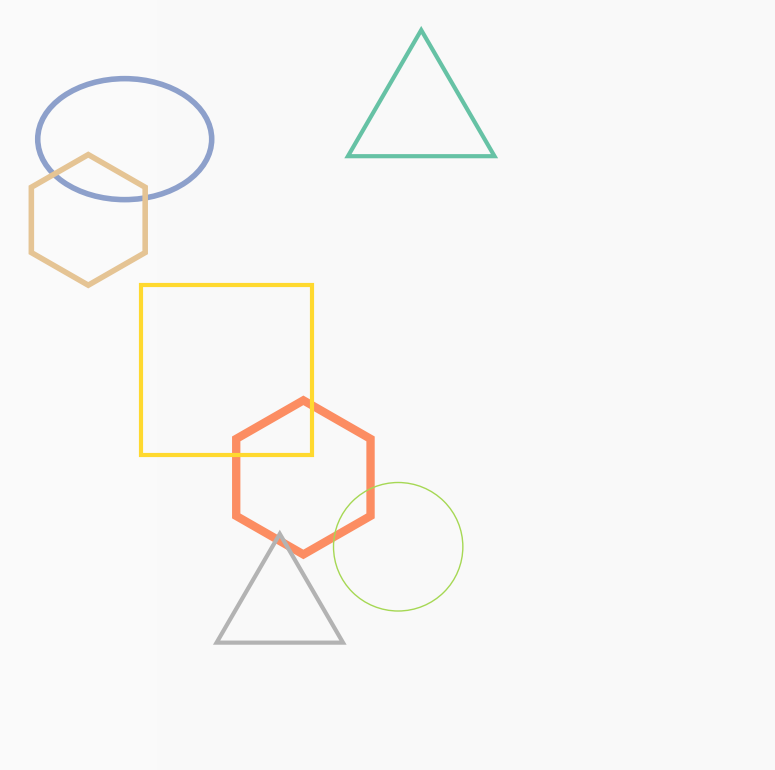[{"shape": "triangle", "thickness": 1.5, "radius": 0.55, "center": [0.544, 0.852]}, {"shape": "hexagon", "thickness": 3, "radius": 0.5, "center": [0.391, 0.38]}, {"shape": "oval", "thickness": 2, "radius": 0.56, "center": [0.161, 0.819]}, {"shape": "circle", "thickness": 0.5, "radius": 0.42, "center": [0.514, 0.29]}, {"shape": "square", "thickness": 1.5, "radius": 0.55, "center": [0.292, 0.52]}, {"shape": "hexagon", "thickness": 2, "radius": 0.42, "center": [0.114, 0.714]}, {"shape": "triangle", "thickness": 1.5, "radius": 0.47, "center": [0.361, 0.212]}]